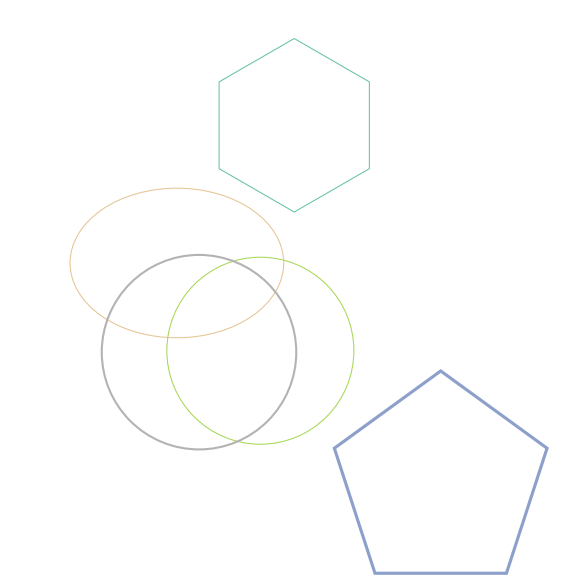[{"shape": "hexagon", "thickness": 0.5, "radius": 0.75, "center": [0.51, 0.782]}, {"shape": "pentagon", "thickness": 1.5, "radius": 0.97, "center": [0.763, 0.163]}, {"shape": "circle", "thickness": 0.5, "radius": 0.81, "center": [0.451, 0.392]}, {"shape": "oval", "thickness": 0.5, "radius": 0.93, "center": [0.306, 0.544]}, {"shape": "circle", "thickness": 1, "radius": 0.84, "center": [0.345, 0.389]}]